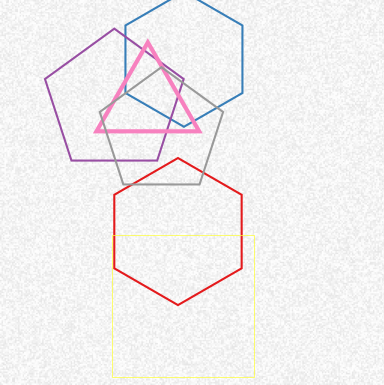[{"shape": "hexagon", "thickness": 1.5, "radius": 0.95, "center": [0.462, 0.399]}, {"shape": "hexagon", "thickness": 1.5, "radius": 0.88, "center": [0.478, 0.846]}, {"shape": "pentagon", "thickness": 1.5, "radius": 0.95, "center": [0.297, 0.736]}, {"shape": "square", "thickness": 0.5, "radius": 0.92, "center": [0.474, 0.206]}, {"shape": "triangle", "thickness": 3, "radius": 0.77, "center": [0.384, 0.736]}, {"shape": "pentagon", "thickness": 1.5, "radius": 0.84, "center": [0.419, 0.657]}]